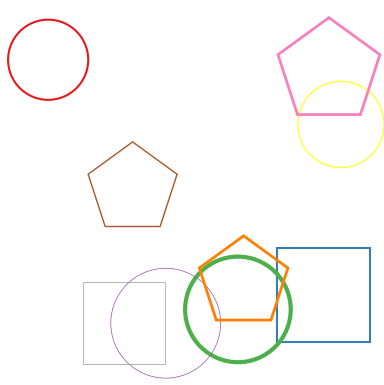[{"shape": "circle", "thickness": 1.5, "radius": 0.52, "center": [0.125, 0.845]}, {"shape": "square", "thickness": 1.5, "radius": 0.61, "center": [0.84, 0.233]}, {"shape": "circle", "thickness": 3, "radius": 0.69, "center": [0.618, 0.196]}, {"shape": "circle", "thickness": 0.5, "radius": 0.71, "center": [0.43, 0.16]}, {"shape": "pentagon", "thickness": 2, "radius": 0.6, "center": [0.633, 0.266]}, {"shape": "circle", "thickness": 1, "radius": 0.56, "center": [0.886, 0.677]}, {"shape": "pentagon", "thickness": 1, "radius": 0.61, "center": [0.344, 0.51]}, {"shape": "pentagon", "thickness": 2, "radius": 0.7, "center": [0.854, 0.815]}, {"shape": "square", "thickness": 0.5, "radius": 0.53, "center": [0.322, 0.161]}]